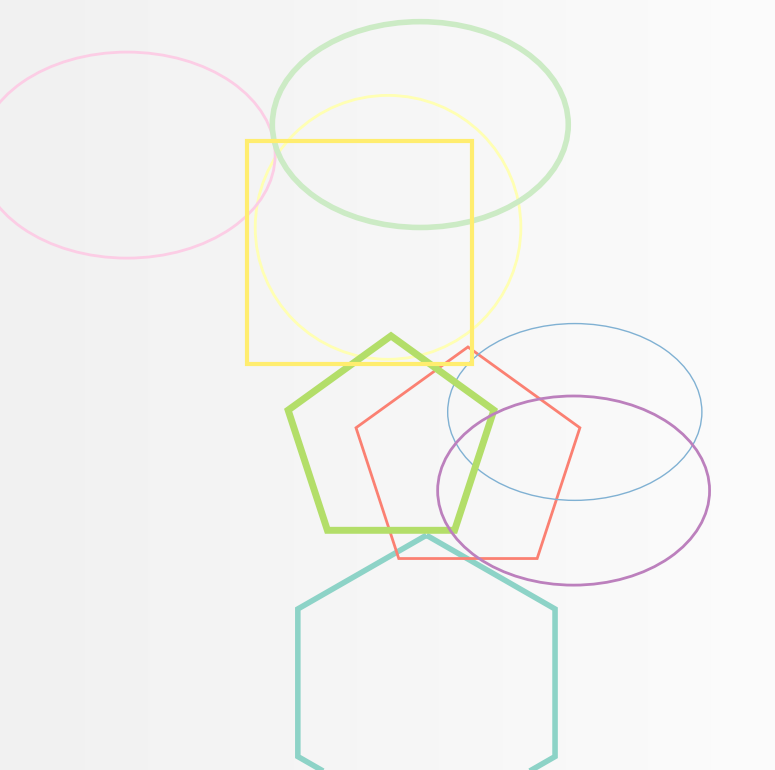[{"shape": "hexagon", "thickness": 2, "radius": 0.96, "center": [0.55, 0.113]}, {"shape": "circle", "thickness": 1, "radius": 0.86, "center": [0.501, 0.705]}, {"shape": "pentagon", "thickness": 1, "radius": 0.76, "center": [0.604, 0.398]}, {"shape": "oval", "thickness": 0.5, "radius": 0.82, "center": [0.742, 0.465]}, {"shape": "pentagon", "thickness": 2.5, "radius": 0.7, "center": [0.505, 0.424]}, {"shape": "oval", "thickness": 1, "radius": 0.96, "center": [0.164, 0.799]}, {"shape": "oval", "thickness": 1, "radius": 0.88, "center": [0.74, 0.363]}, {"shape": "oval", "thickness": 2, "radius": 0.95, "center": [0.542, 0.838]}, {"shape": "square", "thickness": 1.5, "radius": 0.73, "center": [0.464, 0.672]}]